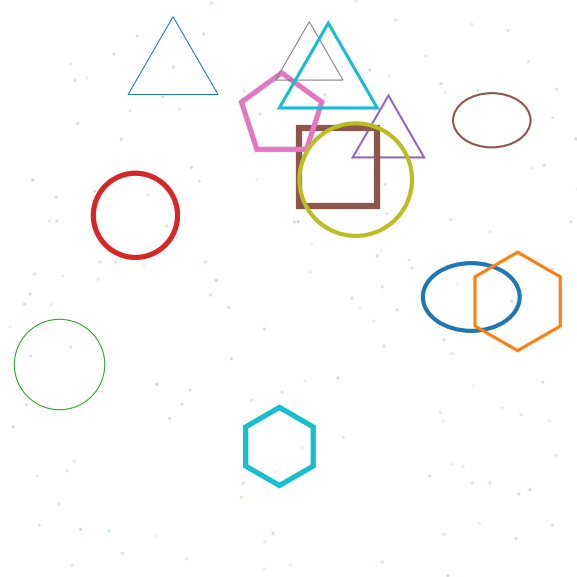[{"shape": "triangle", "thickness": 0.5, "radius": 0.45, "center": [0.3, 0.88]}, {"shape": "oval", "thickness": 2, "radius": 0.42, "center": [0.816, 0.485]}, {"shape": "hexagon", "thickness": 1.5, "radius": 0.43, "center": [0.896, 0.477]}, {"shape": "circle", "thickness": 0.5, "radius": 0.39, "center": [0.103, 0.368]}, {"shape": "circle", "thickness": 2.5, "radius": 0.36, "center": [0.235, 0.626]}, {"shape": "triangle", "thickness": 1, "radius": 0.36, "center": [0.673, 0.762]}, {"shape": "square", "thickness": 3, "radius": 0.34, "center": [0.586, 0.71]}, {"shape": "oval", "thickness": 1, "radius": 0.34, "center": [0.852, 0.791]}, {"shape": "pentagon", "thickness": 2.5, "radius": 0.37, "center": [0.488, 0.8]}, {"shape": "triangle", "thickness": 0.5, "radius": 0.34, "center": [0.536, 0.894]}, {"shape": "circle", "thickness": 2, "radius": 0.49, "center": [0.616, 0.688]}, {"shape": "hexagon", "thickness": 2.5, "radius": 0.34, "center": [0.484, 0.226]}, {"shape": "triangle", "thickness": 1.5, "radius": 0.49, "center": [0.568, 0.861]}]